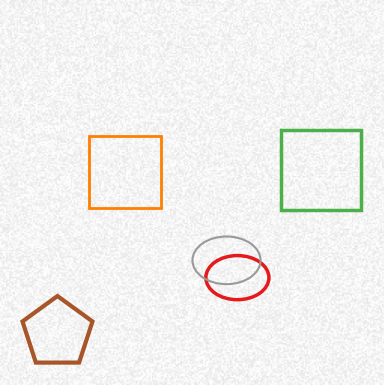[{"shape": "oval", "thickness": 2.5, "radius": 0.41, "center": [0.617, 0.279]}, {"shape": "square", "thickness": 2.5, "radius": 0.52, "center": [0.834, 0.558]}, {"shape": "square", "thickness": 2, "radius": 0.47, "center": [0.324, 0.553]}, {"shape": "pentagon", "thickness": 3, "radius": 0.48, "center": [0.149, 0.136]}, {"shape": "oval", "thickness": 1.5, "radius": 0.44, "center": [0.588, 0.324]}]